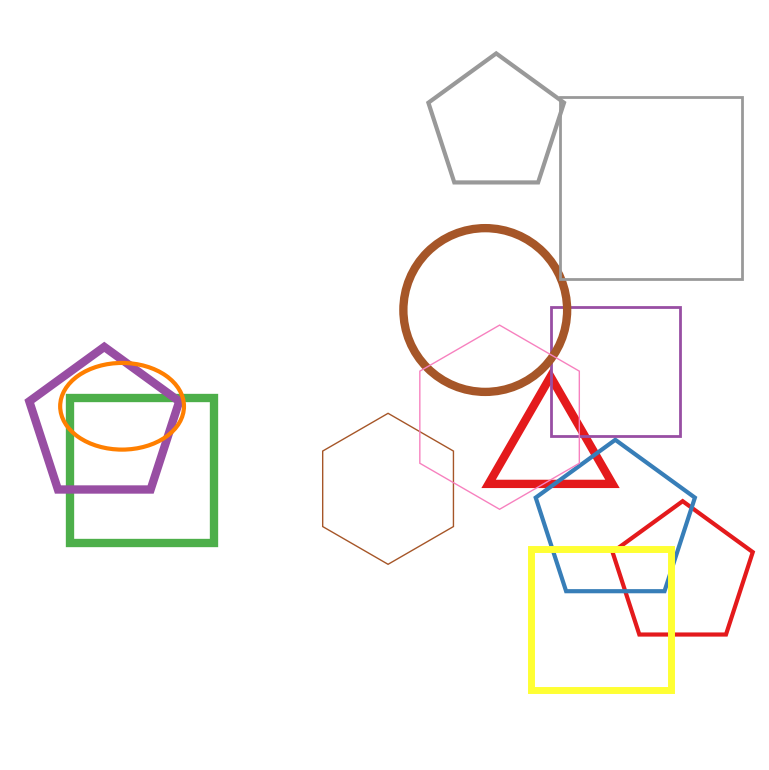[{"shape": "pentagon", "thickness": 1.5, "radius": 0.48, "center": [0.887, 0.253]}, {"shape": "triangle", "thickness": 3, "radius": 0.46, "center": [0.715, 0.418]}, {"shape": "pentagon", "thickness": 1.5, "radius": 0.54, "center": [0.799, 0.32]}, {"shape": "square", "thickness": 3, "radius": 0.47, "center": [0.185, 0.389]}, {"shape": "square", "thickness": 1, "radius": 0.42, "center": [0.799, 0.517]}, {"shape": "pentagon", "thickness": 3, "radius": 0.51, "center": [0.135, 0.447]}, {"shape": "oval", "thickness": 1.5, "radius": 0.4, "center": [0.159, 0.472]}, {"shape": "square", "thickness": 2.5, "radius": 0.46, "center": [0.781, 0.196]}, {"shape": "circle", "thickness": 3, "radius": 0.53, "center": [0.63, 0.597]}, {"shape": "hexagon", "thickness": 0.5, "radius": 0.49, "center": [0.504, 0.365]}, {"shape": "hexagon", "thickness": 0.5, "radius": 0.6, "center": [0.649, 0.458]}, {"shape": "pentagon", "thickness": 1.5, "radius": 0.46, "center": [0.644, 0.838]}, {"shape": "square", "thickness": 1, "radius": 0.59, "center": [0.845, 0.756]}]